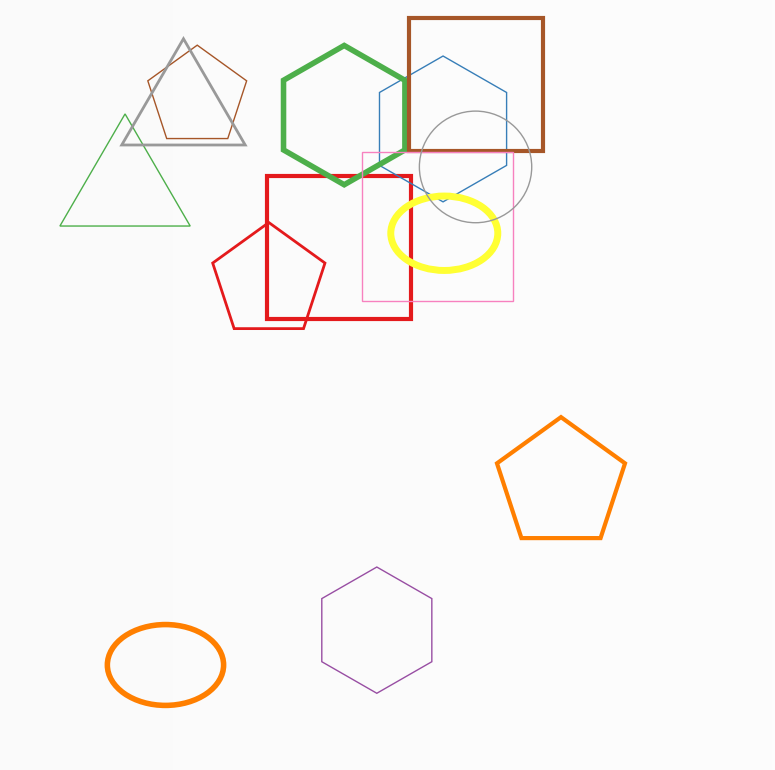[{"shape": "square", "thickness": 1.5, "radius": 0.46, "center": [0.437, 0.679]}, {"shape": "pentagon", "thickness": 1, "radius": 0.38, "center": [0.347, 0.635]}, {"shape": "hexagon", "thickness": 0.5, "radius": 0.47, "center": [0.572, 0.833]}, {"shape": "triangle", "thickness": 0.5, "radius": 0.49, "center": [0.161, 0.755]}, {"shape": "hexagon", "thickness": 2, "radius": 0.45, "center": [0.444, 0.851]}, {"shape": "hexagon", "thickness": 0.5, "radius": 0.41, "center": [0.486, 0.182]}, {"shape": "pentagon", "thickness": 1.5, "radius": 0.43, "center": [0.724, 0.371]}, {"shape": "oval", "thickness": 2, "radius": 0.37, "center": [0.214, 0.136]}, {"shape": "oval", "thickness": 2.5, "radius": 0.35, "center": [0.573, 0.697]}, {"shape": "square", "thickness": 1.5, "radius": 0.43, "center": [0.614, 0.891]}, {"shape": "pentagon", "thickness": 0.5, "radius": 0.34, "center": [0.254, 0.874]}, {"shape": "square", "thickness": 0.5, "radius": 0.49, "center": [0.564, 0.706]}, {"shape": "circle", "thickness": 0.5, "radius": 0.36, "center": [0.614, 0.783]}, {"shape": "triangle", "thickness": 1, "radius": 0.46, "center": [0.237, 0.858]}]